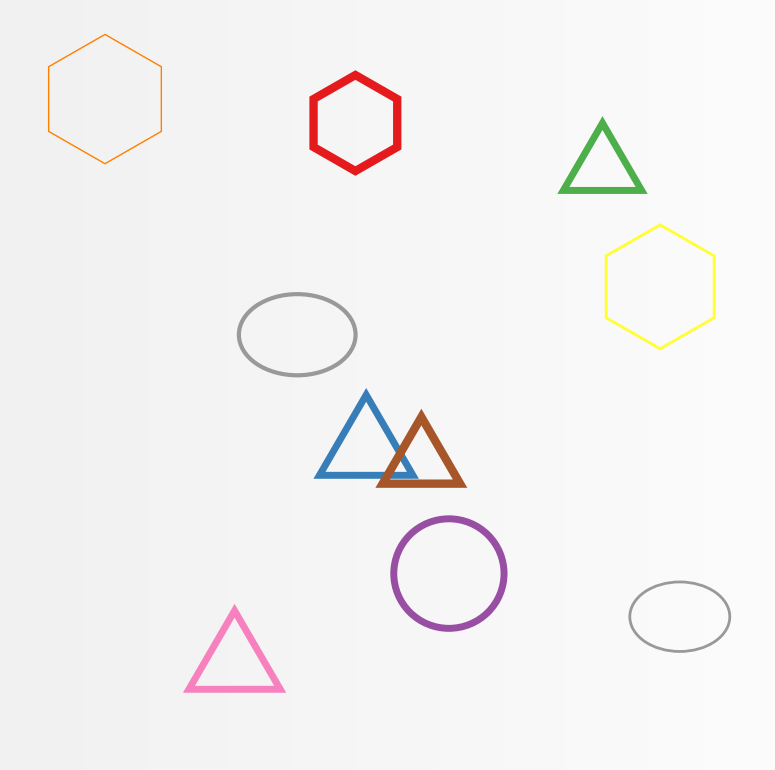[{"shape": "hexagon", "thickness": 3, "radius": 0.31, "center": [0.459, 0.84]}, {"shape": "triangle", "thickness": 2.5, "radius": 0.35, "center": [0.473, 0.418]}, {"shape": "triangle", "thickness": 2.5, "radius": 0.29, "center": [0.777, 0.782]}, {"shape": "circle", "thickness": 2.5, "radius": 0.36, "center": [0.579, 0.255]}, {"shape": "hexagon", "thickness": 0.5, "radius": 0.42, "center": [0.135, 0.871]}, {"shape": "hexagon", "thickness": 1, "radius": 0.4, "center": [0.852, 0.628]}, {"shape": "triangle", "thickness": 3, "radius": 0.29, "center": [0.544, 0.401]}, {"shape": "triangle", "thickness": 2.5, "radius": 0.34, "center": [0.303, 0.139]}, {"shape": "oval", "thickness": 1, "radius": 0.32, "center": [0.877, 0.199]}, {"shape": "oval", "thickness": 1.5, "radius": 0.38, "center": [0.384, 0.565]}]